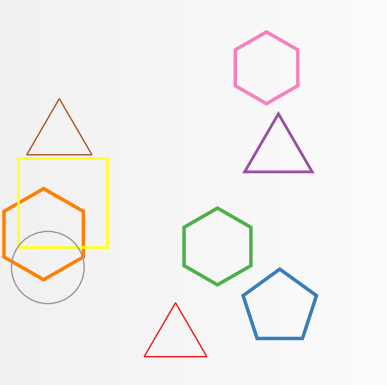[{"shape": "triangle", "thickness": 1, "radius": 0.47, "center": [0.453, 0.12]}, {"shape": "pentagon", "thickness": 2.5, "radius": 0.5, "center": [0.722, 0.201]}, {"shape": "hexagon", "thickness": 2.5, "radius": 0.5, "center": [0.561, 0.36]}, {"shape": "triangle", "thickness": 2, "radius": 0.5, "center": [0.718, 0.604]}, {"shape": "hexagon", "thickness": 2.5, "radius": 0.59, "center": [0.113, 0.392]}, {"shape": "square", "thickness": 2, "radius": 0.57, "center": [0.161, 0.473]}, {"shape": "triangle", "thickness": 1, "radius": 0.49, "center": [0.153, 0.647]}, {"shape": "hexagon", "thickness": 2.5, "radius": 0.47, "center": [0.688, 0.824]}, {"shape": "circle", "thickness": 1, "radius": 0.47, "center": [0.123, 0.305]}]